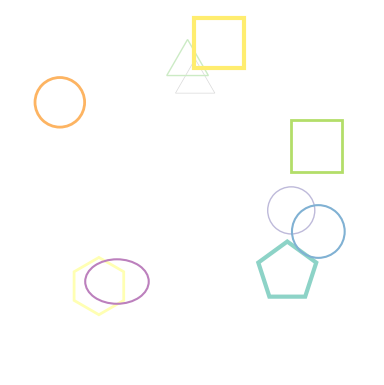[{"shape": "pentagon", "thickness": 3, "radius": 0.4, "center": [0.746, 0.293]}, {"shape": "hexagon", "thickness": 2, "radius": 0.37, "center": [0.257, 0.257]}, {"shape": "circle", "thickness": 1, "radius": 0.31, "center": [0.756, 0.454]}, {"shape": "circle", "thickness": 1.5, "radius": 0.34, "center": [0.827, 0.399]}, {"shape": "circle", "thickness": 2, "radius": 0.32, "center": [0.155, 0.734]}, {"shape": "square", "thickness": 2, "radius": 0.34, "center": [0.822, 0.622]}, {"shape": "triangle", "thickness": 0.5, "radius": 0.3, "center": [0.507, 0.788]}, {"shape": "oval", "thickness": 1.5, "radius": 0.41, "center": [0.304, 0.269]}, {"shape": "triangle", "thickness": 1, "radius": 0.31, "center": [0.487, 0.835]}, {"shape": "square", "thickness": 3, "radius": 0.33, "center": [0.568, 0.888]}]